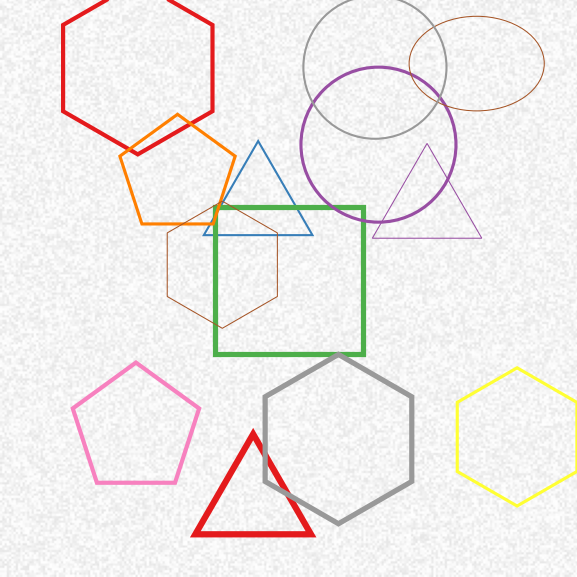[{"shape": "triangle", "thickness": 3, "radius": 0.58, "center": [0.438, 0.132]}, {"shape": "hexagon", "thickness": 2, "radius": 0.75, "center": [0.239, 0.881]}, {"shape": "triangle", "thickness": 1, "radius": 0.54, "center": [0.447, 0.646]}, {"shape": "square", "thickness": 2.5, "radius": 0.64, "center": [0.5, 0.514]}, {"shape": "triangle", "thickness": 0.5, "radius": 0.55, "center": [0.74, 0.641]}, {"shape": "circle", "thickness": 1.5, "radius": 0.67, "center": [0.655, 0.749]}, {"shape": "pentagon", "thickness": 1.5, "radius": 0.52, "center": [0.307, 0.696]}, {"shape": "hexagon", "thickness": 1.5, "radius": 0.6, "center": [0.895, 0.243]}, {"shape": "oval", "thickness": 0.5, "radius": 0.59, "center": [0.825, 0.889]}, {"shape": "hexagon", "thickness": 0.5, "radius": 0.55, "center": [0.385, 0.541]}, {"shape": "pentagon", "thickness": 2, "radius": 0.58, "center": [0.235, 0.256]}, {"shape": "hexagon", "thickness": 2.5, "radius": 0.73, "center": [0.586, 0.239]}, {"shape": "circle", "thickness": 1, "radius": 0.62, "center": [0.649, 0.883]}]